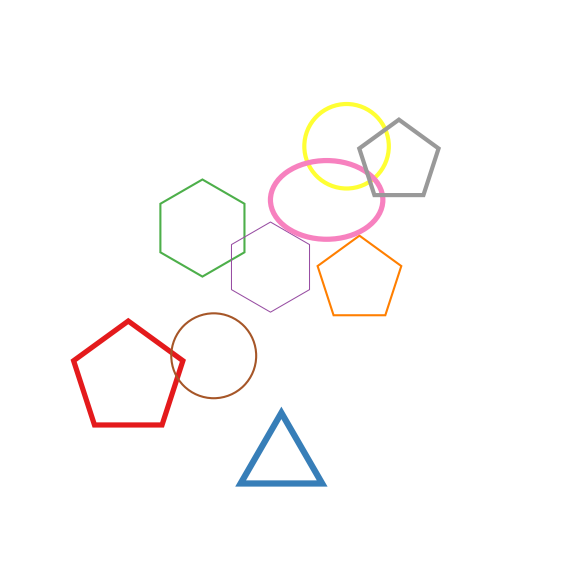[{"shape": "pentagon", "thickness": 2.5, "radius": 0.5, "center": [0.222, 0.344]}, {"shape": "triangle", "thickness": 3, "radius": 0.41, "center": [0.487, 0.203]}, {"shape": "hexagon", "thickness": 1, "radius": 0.42, "center": [0.351, 0.604]}, {"shape": "hexagon", "thickness": 0.5, "radius": 0.39, "center": [0.468, 0.537]}, {"shape": "pentagon", "thickness": 1, "radius": 0.38, "center": [0.622, 0.515]}, {"shape": "circle", "thickness": 2, "radius": 0.37, "center": [0.6, 0.746]}, {"shape": "circle", "thickness": 1, "radius": 0.37, "center": [0.37, 0.383]}, {"shape": "oval", "thickness": 2.5, "radius": 0.49, "center": [0.566, 0.653]}, {"shape": "pentagon", "thickness": 2, "radius": 0.36, "center": [0.691, 0.72]}]